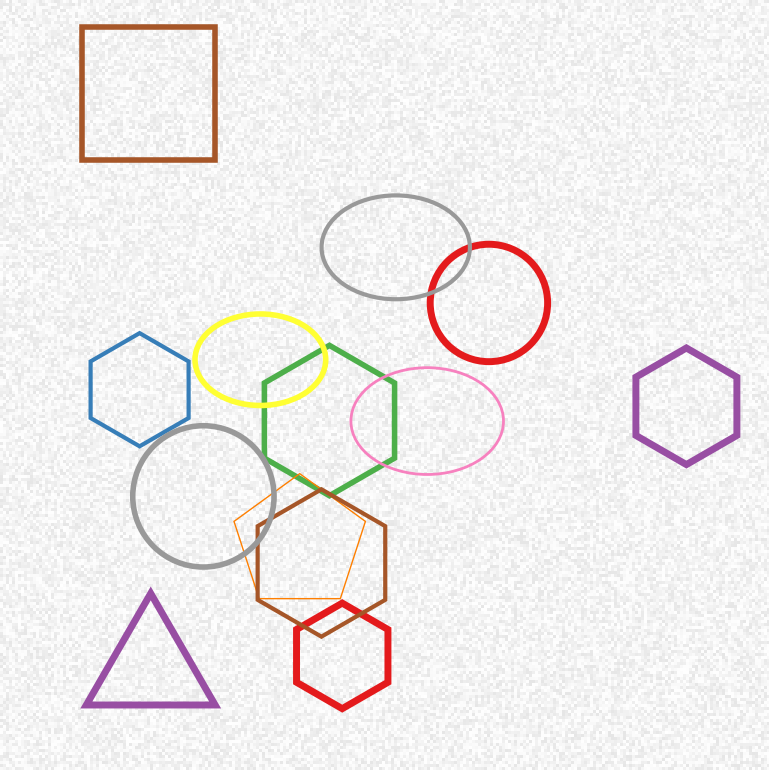[{"shape": "circle", "thickness": 2.5, "radius": 0.38, "center": [0.635, 0.607]}, {"shape": "hexagon", "thickness": 2.5, "radius": 0.34, "center": [0.444, 0.148]}, {"shape": "hexagon", "thickness": 1.5, "radius": 0.37, "center": [0.181, 0.494]}, {"shape": "hexagon", "thickness": 2, "radius": 0.49, "center": [0.428, 0.454]}, {"shape": "hexagon", "thickness": 2.5, "radius": 0.38, "center": [0.891, 0.472]}, {"shape": "triangle", "thickness": 2.5, "radius": 0.48, "center": [0.196, 0.133]}, {"shape": "pentagon", "thickness": 0.5, "radius": 0.45, "center": [0.389, 0.295]}, {"shape": "oval", "thickness": 2, "radius": 0.42, "center": [0.338, 0.533]}, {"shape": "square", "thickness": 2, "radius": 0.43, "center": [0.193, 0.879]}, {"shape": "hexagon", "thickness": 1.5, "radius": 0.48, "center": [0.417, 0.269]}, {"shape": "oval", "thickness": 1, "radius": 0.5, "center": [0.555, 0.453]}, {"shape": "circle", "thickness": 2, "radius": 0.46, "center": [0.264, 0.355]}, {"shape": "oval", "thickness": 1.5, "radius": 0.48, "center": [0.514, 0.679]}]